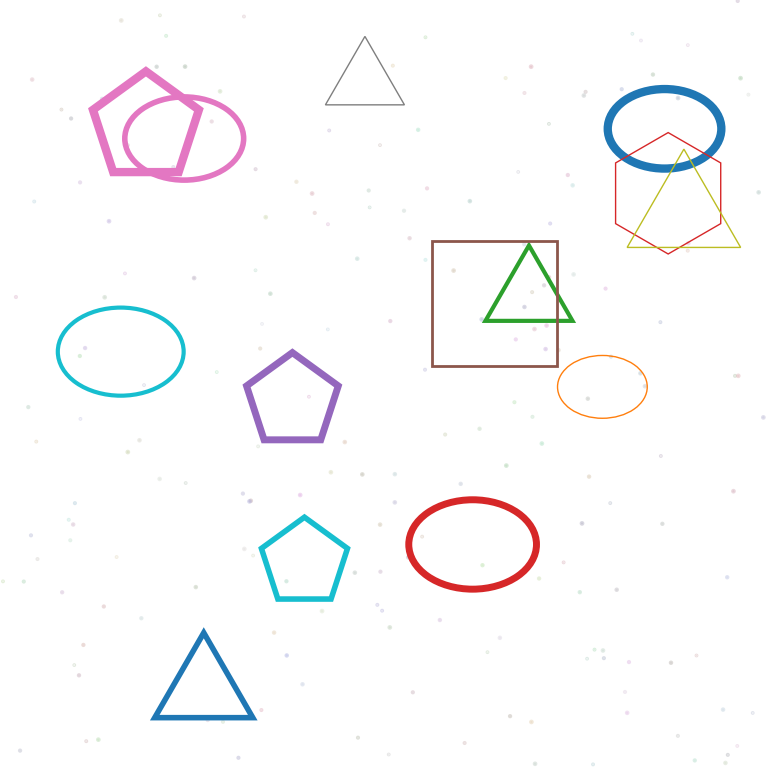[{"shape": "oval", "thickness": 3, "radius": 0.37, "center": [0.863, 0.833]}, {"shape": "triangle", "thickness": 2, "radius": 0.37, "center": [0.265, 0.105]}, {"shape": "oval", "thickness": 0.5, "radius": 0.29, "center": [0.782, 0.498]}, {"shape": "triangle", "thickness": 1.5, "radius": 0.33, "center": [0.687, 0.616]}, {"shape": "hexagon", "thickness": 0.5, "radius": 0.39, "center": [0.868, 0.749]}, {"shape": "oval", "thickness": 2.5, "radius": 0.41, "center": [0.614, 0.293]}, {"shape": "pentagon", "thickness": 2.5, "radius": 0.31, "center": [0.38, 0.479]}, {"shape": "square", "thickness": 1, "radius": 0.41, "center": [0.643, 0.606]}, {"shape": "pentagon", "thickness": 3, "radius": 0.36, "center": [0.19, 0.835]}, {"shape": "oval", "thickness": 2, "radius": 0.39, "center": [0.239, 0.82]}, {"shape": "triangle", "thickness": 0.5, "radius": 0.3, "center": [0.474, 0.893]}, {"shape": "triangle", "thickness": 0.5, "radius": 0.43, "center": [0.888, 0.721]}, {"shape": "oval", "thickness": 1.5, "radius": 0.41, "center": [0.157, 0.543]}, {"shape": "pentagon", "thickness": 2, "radius": 0.29, "center": [0.395, 0.27]}]